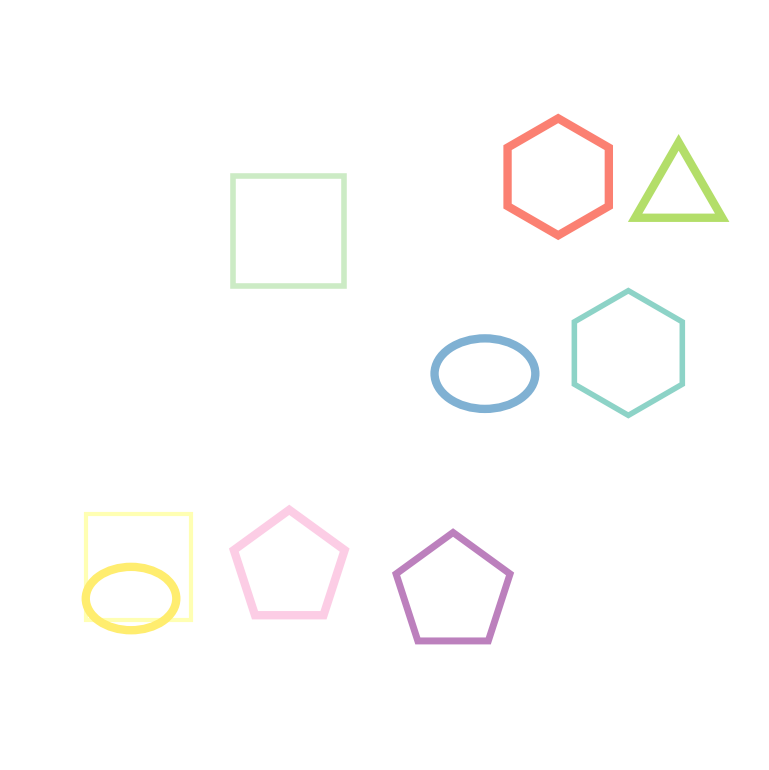[{"shape": "hexagon", "thickness": 2, "radius": 0.4, "center": [0.816, 0.542]}, {"shape": "square", "thickness": 1.5, "radius": 0.34, "center": [0.18, 0.264]}, {"shape": "hexagon", "thickness": 3, "radius": 0.38, "center": [0.725, 0.77]}, {"shape": "oval", "thickness": 3, "radius": 0.33, "center": [0.63, 0.515]}, {"shape": "triangle", "thickness": 3, "radius": 0.33, "center": [0.881, 0.75]}, {"shape": "pentagon", "thickness": 3, "radius": 0.38, "center": [0.376, 0.262]}, {"shape": "pentagon", "thickness": 2.5, "radius": 0.39, "center": [0.588, 0.231]}, {"shape": "square", "thickness": 2, "radius": 0.36, "center": [0.374, 0.7]}, {"shape": "oval", "thickness": 3, "radius": 0.29, "center": [0.17, 0.223]}]